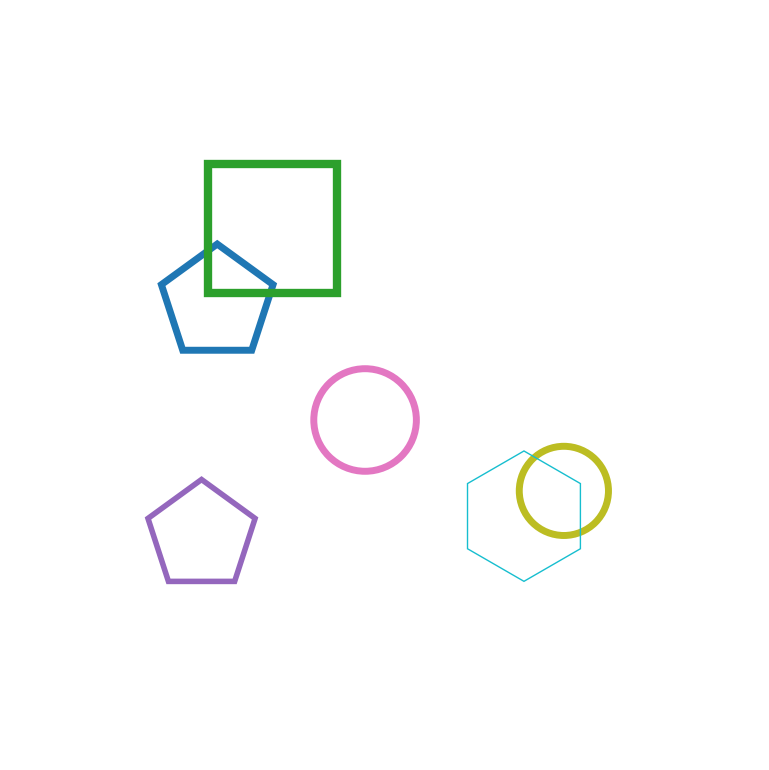[{"shape": "pentagon", "thickness": 2.5, "radius": 0.38, "center": [0.282, 0.607]}, {"shape": "square", "thickness": 3, "radius": 0.42, "center": [0.354, 0.703]}, {"shape": "pentagon", "thickness": 2, "radius": 0.37, "center": [0.262, 0.304]}, {"shape": "circle", "thickness": 2.5, "radius": 0.33, "center": [0.474, 0.455]}, {"shape": "circle", "thickness": 2.5, "radius": 0.29, "center": [0.732, 0.362]}, {"shape": "hexagon", "thickness": 0.5, "radius": 0.42, "center": [0.68, 0.33]}]